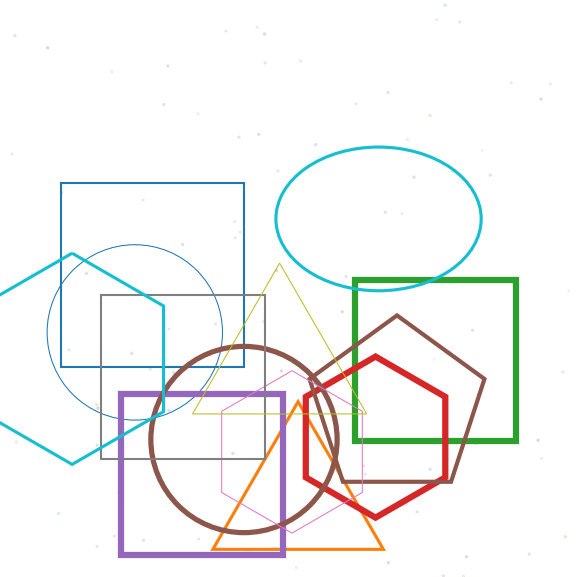[{"shape": "circle", "thickness": 0.5, "radius": 0.76, "center": [0.233, 0.424]}, {"shape": "square", "thickness": 1, "radius": 0.8, "center": [0.264, 0.523]}, {"shape": "triangle", "thickness": 1.5, "radius": 0.85, "center": [0.516, 0.133]}, {"shape": "square", "thickness": 3, "radius": 0.7, "center": [0.754, 0.375]}, {"shape": "hexagon", "thickness": 3, "radius": 0.7, "center": [0.65, 0.242]}, {"shape": "square", "thickness": 3, "radius": 0.7, "center": [0.349, 0.178]}, {"shape": "circle", "thickness": 2.5, "radius": 0.81, "center": [0.422, 0.238]}, {"shape": "pentagon", "thickness": 2, "radius": 0.8, "center": [0.687, 0.294]}, {"shape": "hexagon", "thickness": 0.5, "radius": 0.7, "center": [0.506, 0.217]}, {"shape": "square", "thickness": 1, "radius": 0.71, "center": [0.317, 0.346]}, {"shape": "triangle", "thickness": 0.5, "radius": 0.87, "center": [0.484, 0.369]}, {"shape": "oval", "thickness": 1.5, "radius": 0.89, "center": [0.656, 0.62]}, {"shape": "hexagon", "thickness": 1.5, "radius": 0.91, "center": [0.125, 0.378]}]